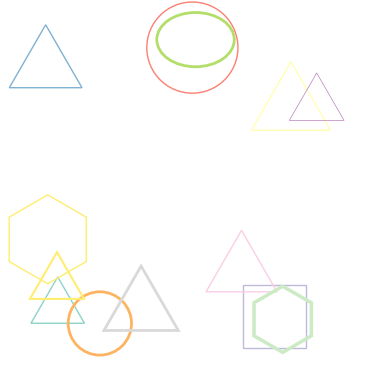[{"shape": "triangle", "thickness": 1, "radius": 0.4, "center": [0.15, 0.2]}, {"shape": "triangle", "thickness": 1, "radius": 0.59, "center": [0.756, 0.721]}, {"shape": "square", "thickness": 1, "radius": 0.41, "center": [0.712, 0.179]}, {"shape": "circle", "thickness": 1, "radius": 0.59, "center": [0.5, 0.876]}, {"shape": "triangle", "thickness": 1, "radius": 0.54, "center": [0.119, 0.827]}, {"shape": "circle", "thickness": 2, "radius": 0.41, "center": [0.259, 0.16]}, {"shape": "oval", "thickness": 2, "radius": 0.5, "center": [0.508, 0.897]}, {"shape": "triangle", "thickness": 1, "radius": 0.53, "center": [0.627, 0.295]}, {"shape": "triangle", "thickness": 2, "radius": 0.56, "center": [0.366, 0.197]}, {"shape": "triangle", "thickness": 0.5, "radius": 0.41, "center": [0.823, 0.728]}, {"shape": "hexagon", "thickness": 2.5, "radius": 0.43, "center": [0.734, 0.171]}, {"shape": "hexagon", "thickness": 1, "radius": 0.58, "center": [0.124, 0.378]}, {"shape": "triangle", "thickness": 1.5, "radius": 0.4, "center": [0.148, 0.264]}]